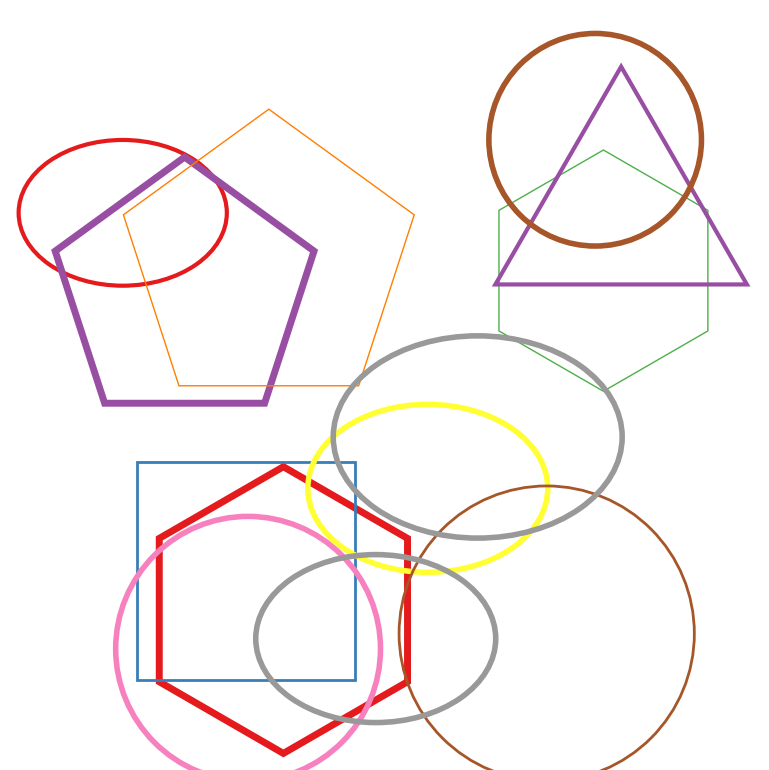[{"shape": "oval", "thickness": 1.5, "radius": 0.68, "center": [0.159, 0.724]}, {"shape": "hexagon", "thickness": 2.5, "radius": 0.93, "center": [0.368, 0.208]}, {"shape": "square", "thickness": 1, "radius": 0.71, "center": [0.32, 0.259]}, {"shape": "hexagon", "thickness": 0.5, "radius": 0.78, "center": [0.784, 0.649]}, {"shape": "pentagon", "thickness": 2.5, "radius": 0.88, "center": [0.24, 0.619]}, {"shape": "triangle", "thickness": 1.5, "radius": 0.94, "center": [0.807, 0.725]}, {"shape": "pentagon", "thickness": 0.5, "radius": 0.99, "center": [0.349, 0.66]}, {"shape": "oval", "thickness": 2, "radius": 0.78, "center": [0.556, 0.366]}, {"shape": "circle", "thickness": 2, "radius": 0.69, "center": [0.773, 0.818]}, {"shape": "circle", "thickness": 1, "radius": 0.96, "center": [0.71, 0.177]}, {"shape": "circle", "thickness": 2, "radius": 0.86, "center": [0.322, 0.157]}, {"shape": "oval", "thickness": 2, "radius": 0.78, "center": [0.488, 0.171]}, {"shape": "oval", "thickness": 2, "radius": 0.94, "center": [0.62, 0.433]}]